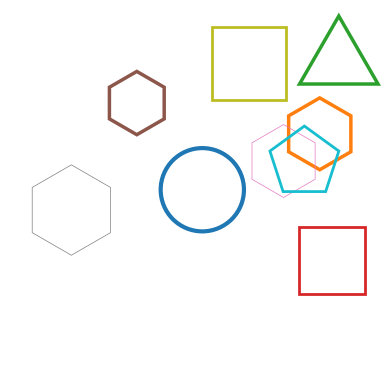[{"shape": "circle", "thickness": 3, "radius": 0.54, "center": [0.525, 0.507]}, {"shape": "hexagon", "thickness": 2.5, "radius": 0.47, "center": [0.831, 0.652]}, {"shape": "triangle", "thickness": 2.5, "radius": 0.59, "center": [0.88, 0.841]}, {"shape": "square", "thickness": 2, "radius": 0.43, "center": [0.862, 0.324]}, {"shape": "hexagon", "thickness": 2.5, "radius": 0.41, "center": [0.355, 0.732]}, {"shape": "hexagon", "thickness": 0.5, "radius": 0.47, "center": [0.736, 0.582]}, {"shape": "hexagon", "thickness": 0.5, "radius": 0.59, "center": [0.185, 0.454]}, {"shape": "square", "thickness": 2, "radius": 0.48, "center": [0.646, 0.835]}, {"shape": "pentagon", "thickness": 2, "radius": 0.47, "center": [0.791, 0.578]}]